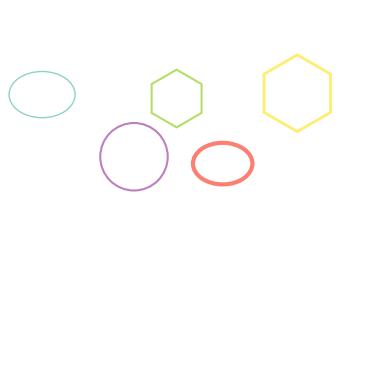[{"shape": "oval", "thickness": 1, "radius": 0.43, "center": [0.109, 0.754]}, {"shape": "oval", "thickness": 3, "radius": 0.39, "center": [0.578, 0.575]}, {"shape": "hexagon", "thickness": 1.5, "radius": 0.37, "center": [0.459, 0.744]}, {"shape": "circle", "thickness": 1.5, "radius": 0.44, "center": [0.348, 0.593]}, {"shape": "hexagon", "thickness": 2, "radius": 0.5, "center": [0.772, 0.758]}]